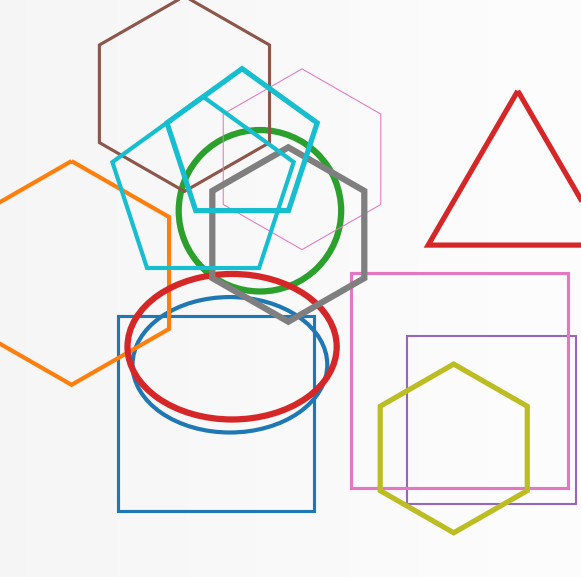[{"shape": "oval", "thickness": 2, "radius": 0.84, "center": [0.396, 0.367]}, {"shape": "square", "thickness": 1.5, "radius": 0.84, "center": [0.371, 0.283]}, {"shape": "hexagon", "thickness": 2, "radius": 0.97, "center": [0.123, 0.526]}, {"shape": "circle", "thickness": 3, "radius": 0.7, "center": [0.447, 0.634]}, {"shape": "triangle", "thickness": 2.5, "radius": 0.89, "center": [0.891, 0.664]}, {"shape": "oval", "thickness": 3, "radius": 0.9, "center": [0.399, 0.399]}, {"shape": "square", "thickness": 1, "radius": 0.73, "center": [0.845, 0.272]}, {"shape": "hexagon", "thickness": 1.5, "radius": 0.84, "center": [0.317, 0.837]}, {"shape": "square", "thickness": 1.5, "radius": 0.93, "center": [0.791, 0.341]}, {"shape": "hexagon", "thickness": 0.5, "radius": 0.78, "center": [0.52, 0.723]}, {"shape": "hexagon", "thickness": 3, "radius": 0.75, "center": [0.496, 0.593]}, {"shape": "hexagon", "thickness": 2.5, "radius": 0.73, "center": [0.781, 0.223]}, {"shape": "pentagon", "thickness": 2, "radius": 0.82, "center": [0.349, 0.668]}, {"shape": "pentagon", "thickness": 2.5, "radius": 0.68, "center": [0.416, 0.744]}]